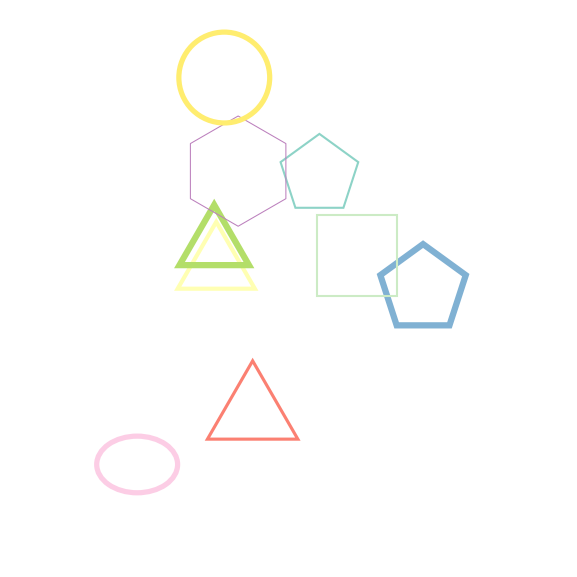[{"shape": "pentagon", "thickness": 1, "radius": 0.35, "center": [0.553, 0.697]}, {"shape": "triangle", "thickness": 2, "radius": 0.39, "center": [0.374, 0.538]}, {"shape": "triangle", "thickness": 1.5, "radius": 0.45, "center": [0.437, 0.284]}, {"shape": "pentagon", "thickness": 3, "radius": 0.39, "center": [0.733, 0.499]}, {"shape": "triangle", "thickness": 3, "radius": 0.35, "center": [0.371, 0.575]}, {"shape": "oval", "thickness": 2.5, "radius": 0.35, "center": [0.237, 0.195]}, {"shape": "hexagon", "thickness": 0.5, "radius": 0.48, "center": [0.412, 0.703]}, {"shape": "square", "thickness": 1, "radius": 0.35, "center": [0.618, 0.557]}, {"shape": "circle", "thickness": 2.5, "radius": 0.39, "center": [0.388, 0.865]}]